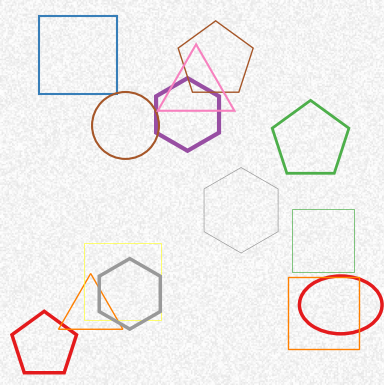[{"shape": "pentagon", "thickness": 2.5, "radius": 0.44, "center": [0.115, 0.103]}, {"shape": "oval", "thickness": 2.5, "radius": 0.54, "center": [0.885, 0.208]}, {"shape": "square", "thickness": 1.5, "radius": 0.51, "center": [0.203, 0.857]}, {"shape": "square", "thickness": 0.5, "radius": 0.41, "center": [0.839, 0.375]}, {"shape": "pentagon", "thickness": 2, "radius": 0.52, "center": [0.807, 0.635]}, {"shape": "hexagon", "thickness": 3, "radius": 0.47, "center": [0.487, 0.703]}, {"shape": "triangle", "thickness": 1, "radius": 0.48, "center": [0.236, 0.193]}, {"shape": "square", "thickness": 1, "radius": 0.46, "center": [0.84, 0.187]}, {"shape": "square", "thickness": 0.5, "radius": 0.5, "center": [0.318, 0.269]}, {"shape": "circle", "thickness": 1.5, "radius": 0.43, "center": [0.326, 0.674]}, {"shape": "pentagon", "thickness": 1, "radius": 0.51, "center": [0.56, 0.843]}, {"shape": "triangle", "thickness": 1.5, "radius": 0.57, "center": [0.509, 0.77]}, {"shape": "hexagon", "thickness": 0.5, "radius": 0.56, "center": [0.626, 0.454]}, {"shape": "hexagon", "thickness": 2.5, "radius": 0.46, "center": [0.337, 0.237]}]